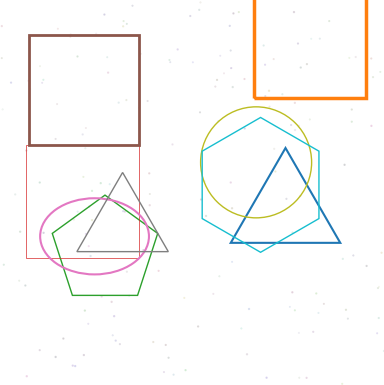[{"shape": "triangle", "thickness": 1.5, "radius": 0.82, "center": [0.742, 0.451]}, {"shape": "square", "thickness": 2.5, "radius": 0.73, "center": [0.805, 0.889]}, {"shape": "pentagon", "thickness": 1, "radius": 0.72, "center": [0.273, 0.349]}, {"shape": "square", "thickness": 0.5, "radius": 0.74, "center": [0.213, 0.476]}, {"shape": "square", "thickness": 2, "radius": 0.71, "center": [0.218, 0.766]}, {"shape": "oval", "thickness": 1.5, "radius": 0.71, "center": [0.246, 0.386]}, {"shape": "triangle", "thickness": 1, "radius": 0.69, "center": [0.318, 0.415]}, {"shape": "circle", "thickness": 1, "radius": 0.72, "center": [0.665, 0.578]}, {"shape": "hexagon", "thickness": 1, "radius": 0.88, "center": [0.677, 0.52]}]